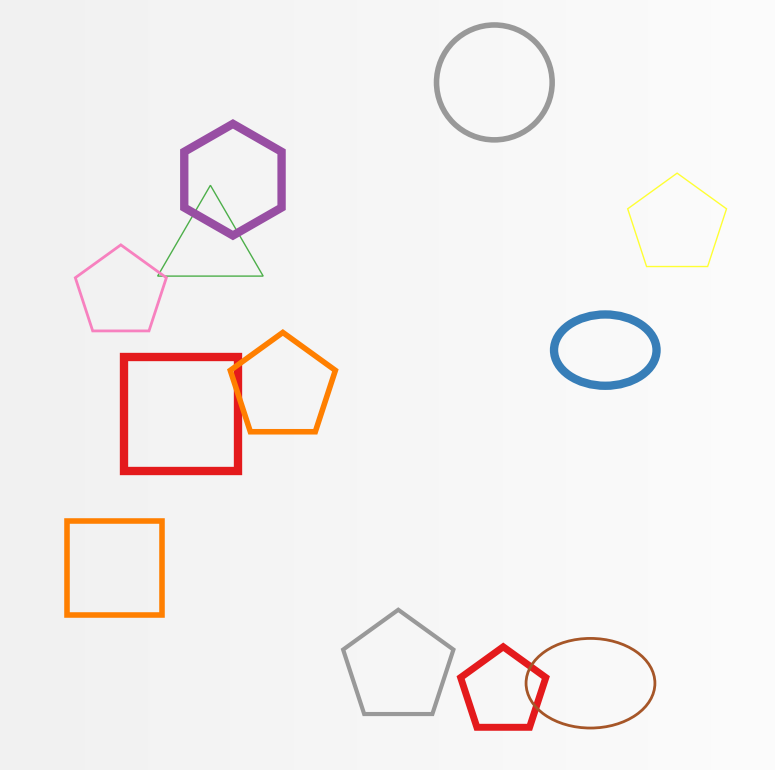[{"shape": "square", "thickness": 3, "radius": 0.37, "center": [0.234, 0.462]}, {"shape": "pentagon", "thickness": 2.5, "radius": 0.29, "center": [0.649, 0.102]}, {"shape": "oval", "thickness": 3, "radius": 0.33, "center": [0.781, 0.545]}, {"shape": "triangle", "thickness": 0.5, "radius": 0.39, "center": [0.271, 0.681]}, {"shape": "hexagon", "thickness": 3, "radius": 0.36, "center": [0.301, 0.767]}, {"shape": "pentagon", "thickness": 2, "radius": 0.36, "center": [0.365, 0.497]}, {"shape": "square", "thickness": 2, "radius": 0.31, "center": [0.147, 0.262]}, {"shape": "pentagon", "thickness": 0.5, "radius": 0.34, "center": [0.874, 0.708]}, {"shape": "oval", "thickness": 1, "radius": 0.42, "center": [0.762, 0.113]}, {"shape": "pentagon", "thickness": 1, "radius": 0.31, "center": [0.156, 0.62]}, {"shape": "pentagon", "thickness": 1.5, "radius": 0.37, "center": [0.514, 0.133]}, {"shape": "circle", "thickness": 2, "radius": 0.37, "center": [0.638, 0.893]}]